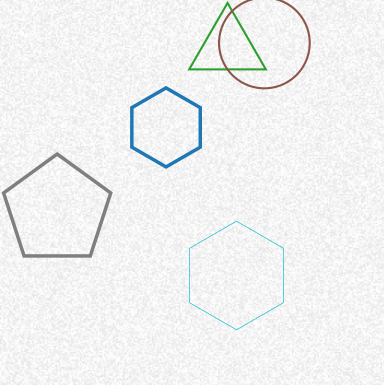[{"shape": "hexagon", "thickness": 2.5, "radius": 0.51, "center": [0.431, 0.669]}, {"shape": "triangle", "thickness": 1.5, "radius": 0.57, "center": [0.591, 0.877]}, {"shape": "circle", "thickness": 1.5, "radius": 0.59, "center": [0.687, 0.888]}, {"shape": "pentagon", "thickness": 2.5, "radius": 0.73, "center": [0.149, 0.454]}, {"shape": "hexagon", "thickness": 0.5, "radius": 0.71, "center": [0.614, 0.284]}]